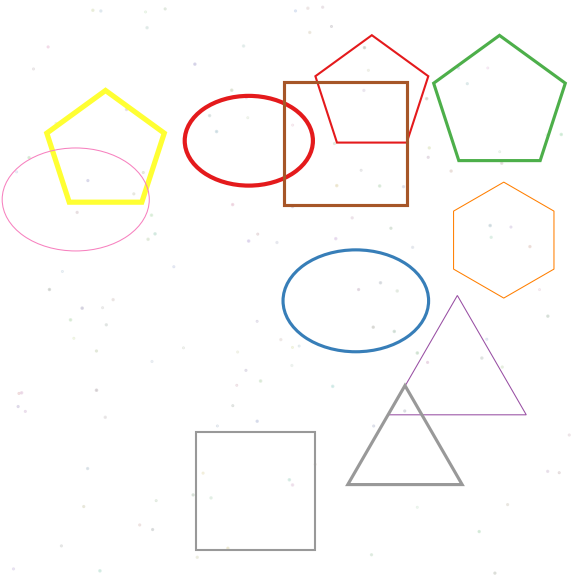[{"shape": "pentagon", "thickness": 1, "radius": 0.51, "center": [0.644, 0.835]}, {"shape": "oval", "thickness": 2, "radius": 0.55, "center": [0.431, 0.755]}, {"shape": "oval", "thickness": 1.5, "radius": 0.63, "center": [0.616, 0.478]}, {"shape": "pentagon", "thickness": 1.5, "radius": 0.6, "center": [0.865, 0.818]}, {"shape": "triangle", "thickness": 0.5, "radius": 0.69, "center": [0.792, 0.35]}, {"shape": "hexagon", "thickness": 0.5, "radius": 0.5, "center": [0.872, 0.583]}, {"shape": "pentagon", "thickness": 2.5, "radius": 0.53, "center": [0.183, 0.736]}, {"shape": "square", "thickness": 1.5, "radius": 0.53, "center": [0.598, 0.75]}, {"shape": "oval", "thickness": 0.5, "radius": 0.64, "center": [0.131, 0.654]}, {"shape": "square", "thickness": 1, "radius": 0.51, "center": [0.443, 0.149]}, {"shape": "triangle", "thickness": 1.5, "radius": 0.57, "center": [0.701, 0.217]}]